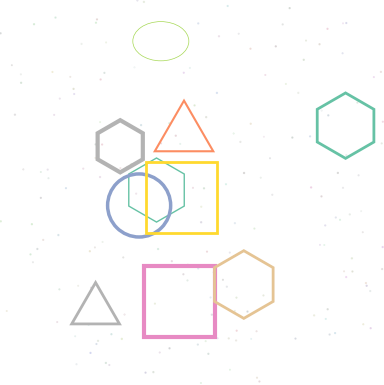[{"shape": "hexagon", "thickness": 2, "radius": 0.42, "center": [0.898, 0.674]}, {"shape": "hexagon", "thickness": 1, "radius": 0.42, "center": [0.407, 0.506]}, {"shape": "triangle", "thickness": 1.5, "radius": 0.44, "center": [0.478, 0.651]}, {"shape": "circle", "thickness": 2.5, "radius": 0.41, "center": [0.361, 0.466]}, {"shape": "square", "thickness": 3, "radius": 0.46, "center": [0.467, 0.217]}, {"shape": "oval", "thickness": 0.5, "radius": 0.36, "center": [0.418, 0.893]}, {"shape": "square", "thickness": 2, "radius": 0.46, "center": [0.471, 0.486]}, {"shape": "hexagon", "thickness": 2, "radius": 0.44, "center": [0.633, 0.261]}, {"shape": "triangle", "thickness": 2, "radius": 0.36, "center": [0.248, 0.194]}, {"shape": "hexagon", "thickness": 3, "radius": 0.34, "center": [0.312, 0.62]}]